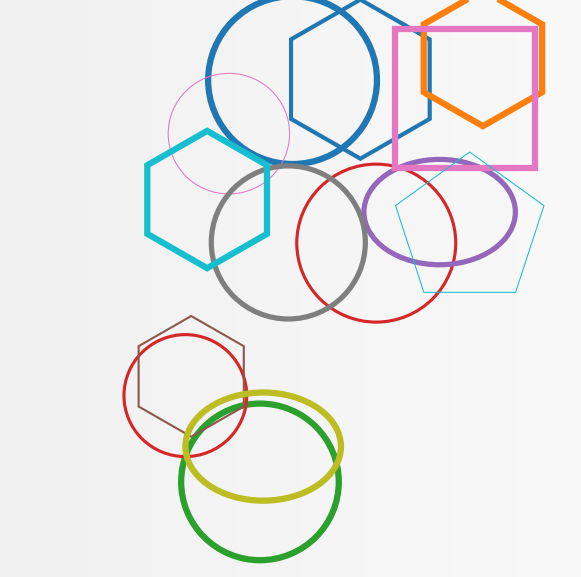[{"shape": "hexagon", "thickness": 2, "radius": 0.69, "center": [0.62, 0.862]}, {"shape": "circle", "thickness": 3, "radius": 0.73, "center": [0.503, 0.86]}, {"shape": "hexagon", "thickness": 3, "radius": 0.59, "center": [0.831, 0.898]}, {"shape": "circle", "thickness": 3, "radius": 0.68, "center": [0.447, 0.165]}, {"shape": "circle", "thickness": 1.5, "radius": 0.53, "center": [0.319, 0.314]}, {"shape": "circle", "thickness": 1.5, "radius": 0.68, "center": [0.647, 0.578]}, {"shape": "oval", "thickness": 2.5, "radius": 0.65, "center": [0.756, 0.632]}, {"shape": "hexagon", "thickness": 1, "radius": 0.52, "center": [0.329, 0.347]}, {"shape": "circle", "thickness": 0.5, "radius": 0.52, "center": [0.394, 0.768]}, {"shape": "square", "thickness": 3, "radius": 0.6, "center": [0.8, 0.828]}, {"shape": "circle", "thickness": 2.5, "radius": 0.66, "center": [0.496, 0.579]}, {"shape": "oval", "thickness": 3, "radius": 0.67, "center": [0.453, 0.226]}, {"shape": "pentagon", "thickness": 0.5, "radius": 0.67, "center": [0.808, 0.602]}, {"shape": "hexagon", "thickness": 3, "radius": 0.59, "center": [0.356, 0.654]}]